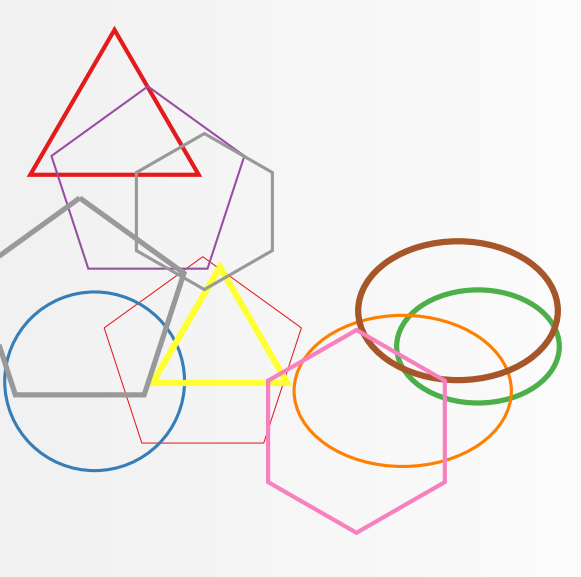[{"shape": "triangle", "thickness": 2, "radius": 0.84, "center": [0.197, 0.78]}, {"shape": "pentagon", "thickness": 0.5, "radius": 0.89, "center": [0.349, 0.376]}, {"shape": "circle", "thickness": 1.5, "radius": 0.77, "center": [0.163, 0.339]}, {"shape": "oval", "thickness": 2.5, "radius": 0.7, "center": [0.822, 0.399]}, {"shape": "pentagon", "thickness": 1, "radius": 0.87, "center": [0.254, 0.675]}, {"shape": "oval", "thickness": 1.5, "radius": 0.93, "center": [0.693, 0.322]}, {"shape": "triangle", "thickness": 3, "radius": 0.67, "center": [0.378, 0.403]}, {"shape": "oval", "thickness": 3, "radius": 0.86, "center": [0.788, 0.461]}, {"shape": "hexagon", "thickness": 2, "radius": 0.88, "center": [0.613, 0.252]}, {"shape": "hexagon", "thickness": 1.5, "radius": 0.68, "center": [0.352, 0.633]}, {"shape": "pentagon", "thickness": 2.5, "radius": 0.94, "center": [0.137, 0.468]}]